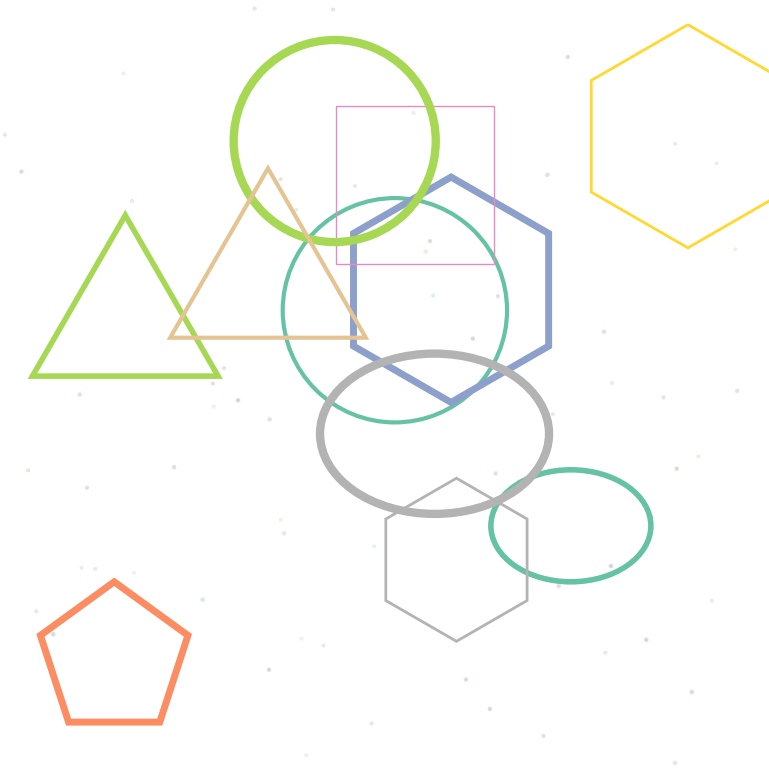[{"shape": "oval", "thickness": 2, "radius": 0.52, "center": [0.741, 0.317]}, {"shape": "circle", "thickness": 1.5, "radius": 0.73, "center": [0.513, 0.597]}, {"shape": "pentagon", "thickness": 2.5, "radius": 0.5, "center": [0.148, 0.144]}, {"shape": "hexagon", "thickness": 2.5, "radius": 0.73, "center": [0.586, 0.624]}, {"shape": "square", "thickness": 0.5, "radius": 0.51, "center": [0.539, 0.76]}, {"shape": "triangle", "thickness": 2, "radius": 0.7, "center": [0.163, 0.581]}, {"shape": "circle", "thickness": 3, "radius": 0.66, "center": [0.435, 0.817]}, {"shape": "hexagon", "thickness": 1, "radius": 0.72, "center": [0.893, 0.823]}, {"shape": "triangle", "thickness": 1.5, "radius": 0.73, "center": [0.348, 0.635]}, {"shape": "hexagon", "thickness": 1, "radius": 0.53, "center": [0.593, 0.273]}, {"shape": "oval", "thickness": 3, "radius": 0.74, "center": [0.564, 0.437]}]